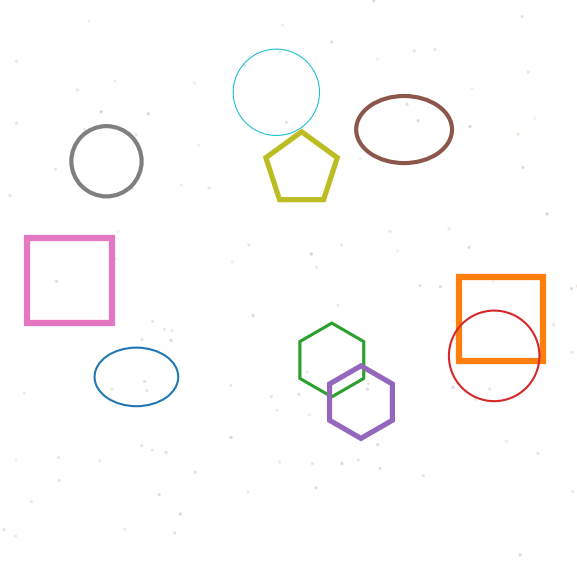[{"shape": "oval", "thickness": 1, "radius": 0.36, "center": [0.236, 0.346]}, {"shape": "square", "thickness": 3, "radius": 0.36, "center": [0.868, 0.447]}, {"shape": "hexagon", "thickness": 1.5, "radius": 0.32, "center": [0.575, 0.376]}, {"shape": "circle", "thickness": 1, "radius": 0.39, "center": [0.856, 0.383]}, {"shape": "hexagon", "thickness": 2.5, "radius": 0.31, "center": [0.625, 0.303]}, {"shape": "oval", "thickness": 2, "radius": 0.41, "center": [0.7, 0.775]}, {"shape": "square", "thickness": 3, "radius": 0.37, "center": [0.12, 0.513]}, {"shape": "circle", "thickness": 2, "radius": 0.3, "center": [0.184, 0.72]}, {"shape": "pentagon", "thickness": 2.5, "radius": 0.33, "center": [0.522, 0.706]}, {"shape": "circle", "thickness": 0.5, "radius": 0.37, "center": [0.479, 0.839]}]